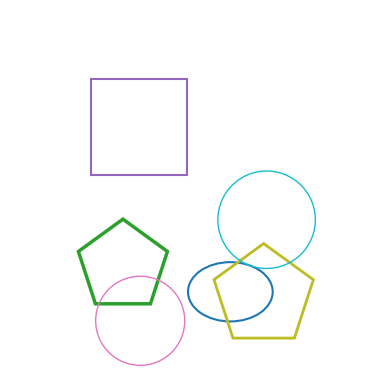[{"shape": "oval", "thickness": 1.5, "radius": 0.55, "center": [0.598, 0.242]}, {"shape": "pentagon", "thickness": 2.5, "radius": 0.61, "center": [0.319, 0.309]}, {"shape": "square", "thickness": 1.5, "radius": 0.62, "center": [0.362, 0.669]}, {"shape": "circle", "thickness": 1, "radius": 0.58, "center": [0.364, 0.167]}, {"shape": "pentagon", "thickness": 2, "radius": 0.68, "center": [0.685, 0.232]}, {"shape": "circle", "thickness": 1, "radius": 0.63, "center": [0.692, 0.429]}]